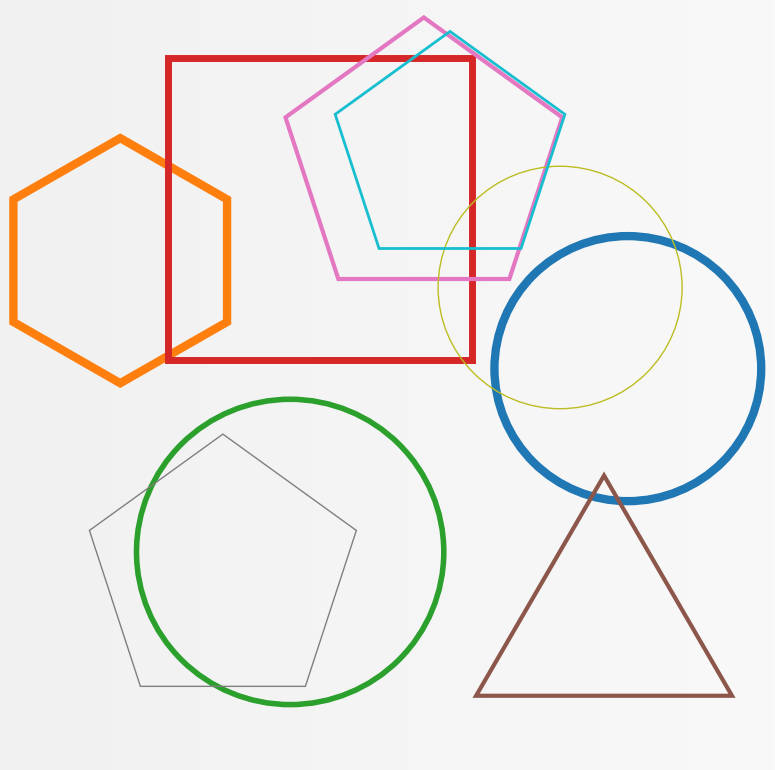[{"shape": "circle", "thickness": 3, "radius": 0.86, "center": [0.81, 0.521]}, {"shape": "hexagon", "thickness": 3, "radius": 0.8, "center": [0.155, 0.661]}, {"shape": "circle", "thickness": 2, "radius": 0.99, "center": [0.374, 0.283]}, {"shape": "square", "thickness": 2.5, "radius": 0.98, "center": [0.413, 0.729]}, {"shape": "triangle", "thickness": 1.5, "radius": 0.95, "center": [0.779, 0.192]}, {"shape": "pentagon", "thickness": 1.5, "radius": 0.94, "center": [0.547, 0.79]}, {"shape": "pentagon", "thickness": 0.5, "radius": 0.91, "center": [0.288, 0.255]}, {"shape": "circle", "thickness": 0.5, "radius": 0.79, "center": [0.723, 0.627]}, {"shape": "pentagon", "thickness": 1, "radius": 0.78, "center": [0.581, 0.803]}]